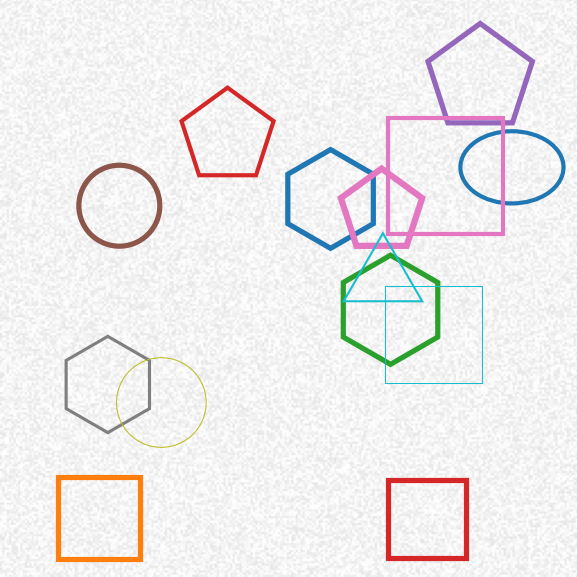[{"shape": "oval", "thickness": 2, "radius": 0.45, "center": [0.886, 0.709]}, {"shape": "hexagon", "thickness": 2.5, "radius": 0.43, "center": [0.572, 0.655]}, {"shape": "square", "thickness": 2.5, "radius": 0.36, "center": [0.171, 0.102]}, {"shape": "hexagon", "thickness": 2.5, "radius": 0.47, "center": [0.676, 0.463]}, {"shape": "square", "thickness": 2.5, "radius": 0.34, "center": [0.74, 0.101]}, {"shape": "pentagon", "thickness": 2, "radius": 0.42, "center": [0.394, 0.763]}, {"shape": "pentagon", "thickness": 2.5, "radius": 0.48, "center": [0.831, 0.863]}, {"shape": "circle", "thickness": 2.5, "radius": 0.35, "center": [0.207, 0.643]}, {"shape": "pentagon", "thickness": 3, "radius": 0.37, "center": [0.661, 0.633]}, {"shape": "square", "thickness": 2, "radius": 0.5, "center": [0.771, 0.695]}, {"shape": "hexagon", "thickness": 1.5, "radius": 0.42, "center": [0.187, 0.333]}, {"shape": "circle", "thickness": 0.5, "radius": 0.39, "center": [0.279, 0.302]}, {"shape": "square", "thickness": 0.5, "radius": 0.42, "center": [0.75, 0.42]}, {"shape": "triangle", "thickness": 1, "radius": 0.39, "center": [0.663, 0.517]}]